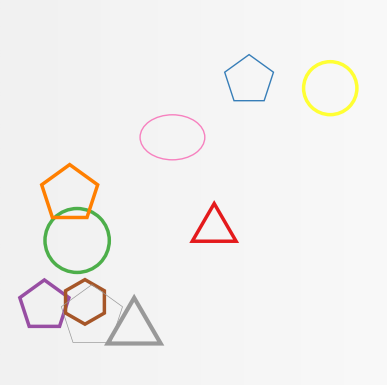[{"shape": "triangle", "thickness": 2.5, "radius": 0.33, "center": [0.553, 0.406]}, {"shape": "pentagon", "thickness": 1, "radius": 0.33, "center": [0.643, 0.792]}, {"shape": "circle", "thickness": 2.5, "radius": 0.41, "center": [0.199, 0.375]}, {"shape": "pentagon", "thickness": 2.5, "radius": 0.33, "center": [0.115, 0.206]}, {"shape": "pentagon", "thickness": 2.5, "radius": 0.38, "center": [0.18, 0.497]}, {"shape": "circle", "thickness": 2.5, "radius": 0.34, "center": [0.852, 0.771]}, {"shape": "hexagon", "thickness": 2.5, "radius": 0.29, "center": [0.219, 0.216]}, {"shape": "oval", "thickness": 1, "radius": 0.42, "center": [0.445, 0.643]}, {"shape": "triangle", "thickness": 3, "radius": 0.4, "center": [0.346, 0.147]}, {"shape": "pentagon", "thickness": 0.5, "radius": 0.42, "center": [0.237, 0.178]}]